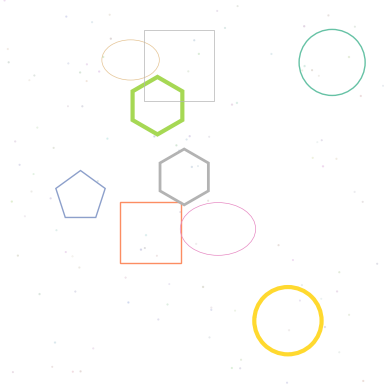[{"shape": "circle", "thickness": 1, "radius": 0.43, "center": [0.863, 0.838]}, {"shape": "square", "thickness": 1, "radius": 0.4, "center": [0.39, 0.397]}, {"shape": "pentagon", "thickness": 1, "radius": 0.34, "center": [0.209, 0.49]}, {"shape": "oval", "thickness": 0.5, "radius": 0.49, "center": [0.566, 0.405]}, {"shape": "hexagon", "thickness": 3, "radius": 0.37, "center": [0.409, 0.726]}, {"shape": "circle", "thickness": 3, "radius": 0.44, "center": [0.748, 0.167]}, {"shape": "oval", "thickness": 0.5, "radius": 0.37, "center": [0.339, 0.844]}, {"shape": "square", "thickness": 0.5, "radius": 0.46, "center": [0.465, 0.83]}, {"shape": "hexagon", "thickness": 2, "radius": 0.36, "center": [0.478, 0.54]}]